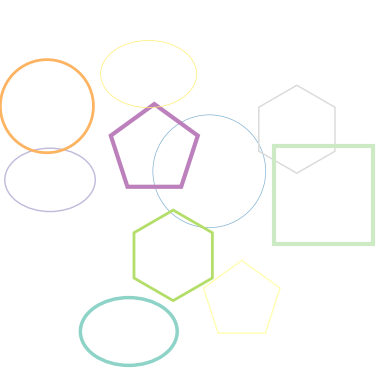[{"shape": "oval", "thickness": 2.5, "radius": 0.63, "center": [0.335, 0.139]}, {"shape": "pentagon", "thickness": 1, "radius": 0.52, "center": [0.628, 0.219]}, {"shape": "oval", "thickness": 1, "radius": 0.59, "center": [0.13, 0.533]}, {"shape": "circle", "thickness": 0.5, "radius": 0.73, "center": [0.544, 0.555]}, {"shape": "circle", "thickness": 2, "radius": 0.6, "center": [0.122, 0.724]}, {"shape": "hexagon", "thickness": 2, "radius": 0.59, "center": [0.45, 0.337]}, {"shape": "hexagon", "thickness": 1, "radius": 0.57, "center": [0.771, 0.664]}, {"shape": "pentagon", "thickness": 3, "radius": 0.59, "center": [0.401, 0.611]}, {"shape": "square", "thickness": 3, "radius": 0.64, "center": [0.84, 0.494]}, {"shape": "oval", "thickness": 0.5, "radius": 0.62, "center": [0.386, 0.808]}]